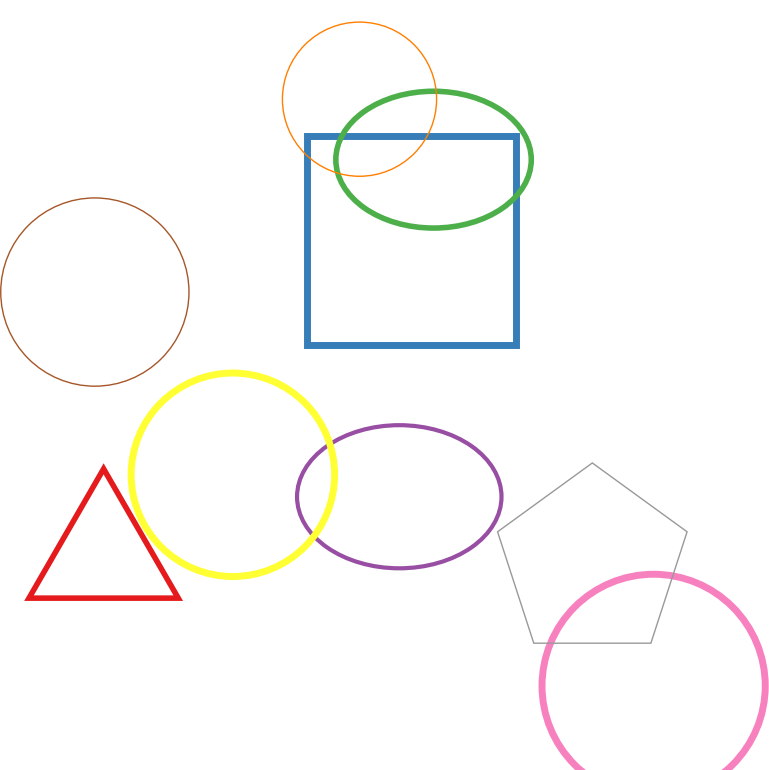[{"shape": "triangle", "thickness": 2, "radius": 0.56, "center": [0.135, 0.279]}, {"shape": "square", "thickness": 2.5, "radius": 0.68, "center": [0.534, 0.688]}, {"shape": "oval", "thickness": 2, "radius": 0.63, "center": [0.563, 0.793]}, {"shape": "oval", "thickness": 1.5, "radius": 0.66, "center": [0.519, 0.355]}, {"shape": "circle", "thickness": 0.5, "radius": 0.5, "center": [0.467, 0.871]}, {"shape": "circle", "thickness": 2.5, "radius": 0.66, "center": [0.302, 0.383]}, {"shape": "circle", "thickness": 0.5, "radius": 0.61, "center": [0.123, 0.621]}, {"shape": "circle", "thickness": 2.5, "radius": 0.72, "center": [0.849, 0.109]}, {"shape": "pentagon", "thickness": 0.5, "radius": 0.65, "center": [0.769, 0.269]}]